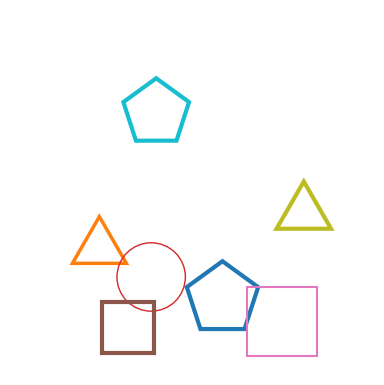[{"shape": "pentagon", "thickness": 3, "radius": 0.49, "center": [0.578, 0.224]}, {"shape": "triangle", "thickness": 2.5, "radius": 0.4, "center": [0.258, 0.356]}, {"shape": "circle", "thickness": 1, "radius": 0.44, "center": [0.393, 0.281]}, {"shape": "square", "thickness": 3, "radius": 0.34, "center": [0.333, 0.15]}, {"shape": "square", "thickness": 1.5, "radius": 0.45, "center": [0.732, 0.165]}, {"shape": "triangle", "thickness": 3, "radius": 0.41, "center": [0.789, 0.447]}, {"shape": "pentagon", "thickness": 3, "radius": 0.45, "center": [0.406, 0.707]}]